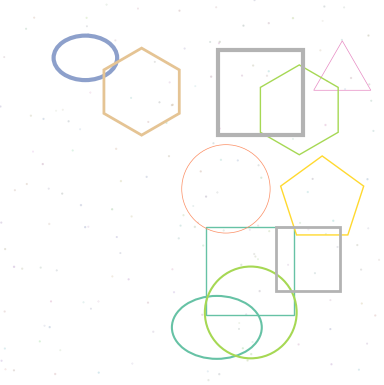[{"shape": "oval", "thickness": 1.5, "radius": 0.58, "center": [0.563, 0.15]}, {"shape": "square", "thickness": 1, "radius": 0.57, "center": [0.649, 0.296]}, {"shape": "circle", "thickness": 0.5, "radius": 0.57, "center": [0.587, 0.509]}, {"shape": "oval", "thickness": 3, "radius": 0.41, "center": [0.222, 0.85]}, {"shape": "triangle", "thickness": 0.5, "radius": 0.43, "center": [0.889, 0.808]}, {"shape": "circle", "thickness": 1.5, "radius": 0.6, "center": [0.651, 0.188]}, {"shape": "hexagon", "thickness": 1, "radius": 0.58, "center": [0.777, 0.715]}, {"shape": "pentagon", "thickness": 1, "radius": 0.57, "center": [0.837, 0.481]}, {"shape": "hexagon", "thickness": 2, "radius": 0.56, "center": [0.368, 0.762]}, {"shape": "square", "thickness": 3, "radius": 0.55, "center": [0.677, 0.759]}, {"shape": "square", "thickness": 2, "radius": 0.42, "center": [0.8, 0.328]}]